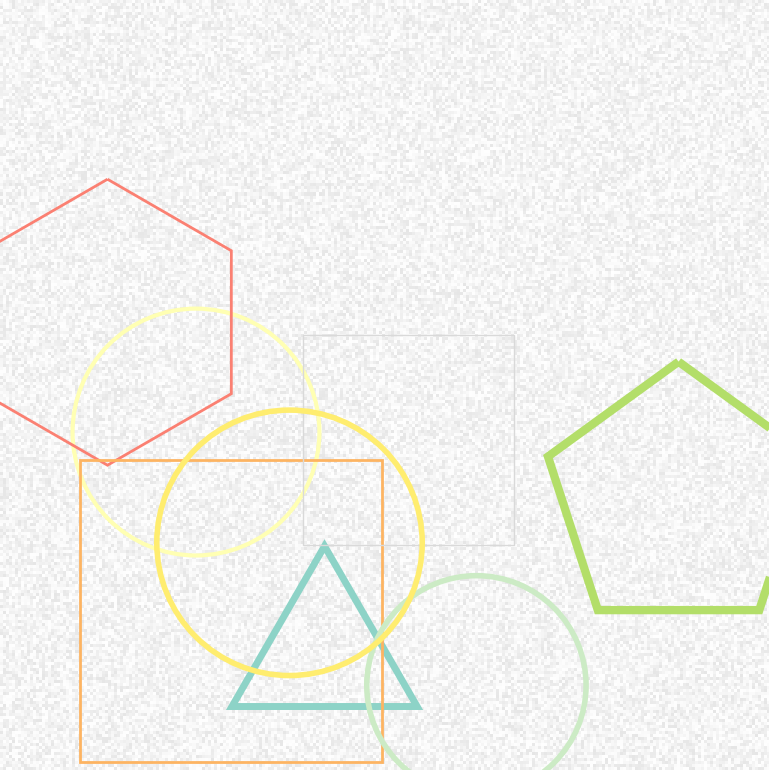[{"shape": "triangle", "thickness": 2.5, "radius": 0.69, "center": [0.421, 0.152]}, {"shape": "circle", "thickness": 1.5, "radius": 0.8, "center": [0.255, 0.439]}, {"shape": "hexagon", "thickness": 1, "radius": 0.93, "center": [0.14, 0.582]}, {"shape": "square", "thickness": 1, "radius": 0.98, "center": [0.3, 0.206]}, {"shape": "pentagon", "thickness": 3, "radius": 0.89, "center": [0.881, 0.352]}, {"shape": "square", "thickness": 0.5, "radius": 0.68, "center": [0.53, 0.428]}, {"shape": "circle", "thickness": 2, "radius": 0.71, "center": [0.619, 0.11]}, {"shape": "circle", "thickness": 2, "radius": 0.86, "center": [0.376, 0.295]}]